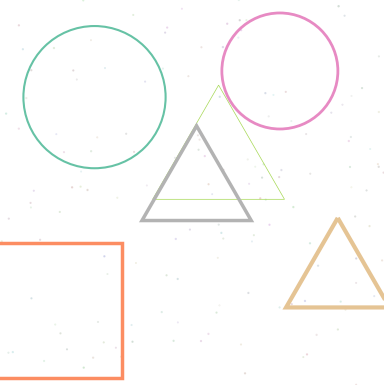[{"shape": "circle", "thickness": 1.5, "radius": 0.92, "center": [0.245, 0.748]}, {"shape": "square", "thickness": 2.5, "radius": 0.88, "center": [0.139, 0.194]}, {"shape": "circle", "thickness": 2, "radius": 0.75, "center": [0.727, 0.816]}, {"shape": "triangle", "thickness": 0.5, "radius": 0.99, "center": [0.568, 0.581]}, {"shape": "triangle", "thickness": 3, "radius": 0.78, "center": [0.877, 0.279]}, {"shape": "triangle", "thickness": 2.5, "radius": 0.82, "center": [0.511, 0.509]}]